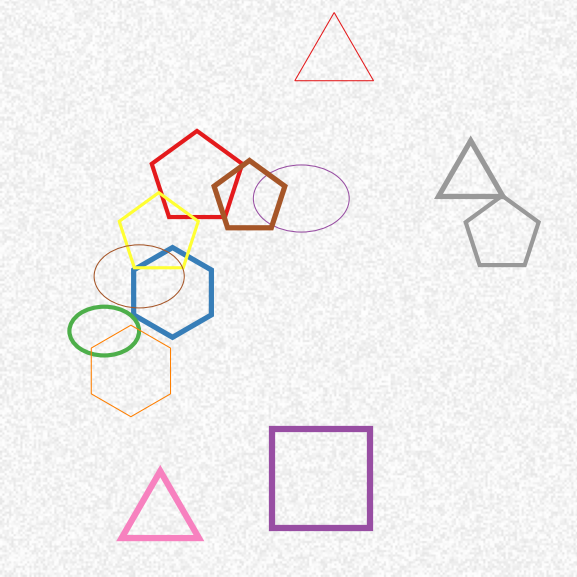[{"shape": "pentagon", "thickness": 2, "radius": 0.41, "center": [0.341, 0.69]}, {"shape": "triangle", "thickness": 0.5, "radius": 0.39, "center": [0.579, 0.899]}, {"shape": "hexagon", "thickness": 2.5, "radius": 0.39, "center": [0.299, 0.493]}, {"shape": "oval", "thickness": 2, "radius": 0.3, "center": [0.18, 0.426]}, {"shape": "oval", "thickness": 0.5, "radius": 0.42, "center": [0.522, 0.655]}, {"shape": "square", "thickness": 3, "radius": 0.43, "center": [0.556, 0.171]}, {"shape": "hexagon", "thickness": 0.5, "radius": 0.4, "center": [0.227, 0.357]}, {"shape": "pentagon", "thickness": 1.5, "radius": 0.36, "center": [0.275, 0.594]}, {"shape": "pentagon", "thickness": 2.5, "radius": 0.32, "center": [0.432, 0.657]}, {"shape": "oval", "thickness": 0.5, "radius": 0.39, "center": [0.241, 0.521]}, {"shape": "triangle", "thickness": 3, "radius": 0.39, "center": [0.278, 0.106]}, {"shape": "pentagon", "thickness": 2, "radius": 0.33, "center": [0.87, 0.594]}, {"shape": "triangle", "thickness": 2.5, "radius": 0.32, "center": [0.815, 0.691]}]